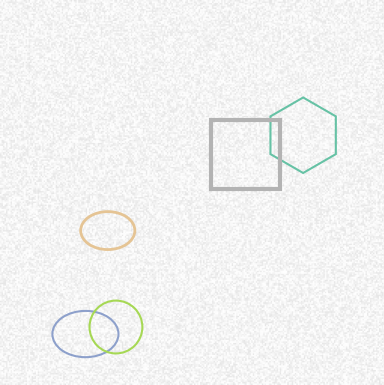[{"shape": "hexagon", "thickness": 1.5, "radius": 0.49, "center": [0.787, 0.649]}, {"shape": "oval", "thickness": 1.5, "radius": 0.43, "center": [0.222, 0.132]}, {"shape": "circle", "thickness": 1.5, "radius": 0.34, "center": [0.301, 0.151]}, {"shape": "oval", "thickness": 2, "radius": 0.35, "center": [0.28, 0.401]}, {"shape": "square", "thickness": 3, "radius": 0.45, "center": [0.638, 0.598]}]